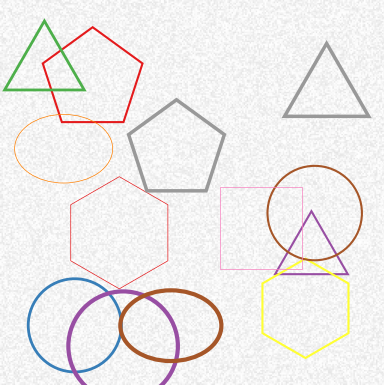[{"shape": "hexagon", "thickness": 0.5, "radius": 0.73, "center": [0.31, 0.395]}, {"shape": "pentagon", "thickness": 1.5, "radius": 0.68, "center": [0.241, 0.793]}, {"shape": "circle", "thickness": 2, "radius": 0.6, "center": [0.194, 0.155]}, {"shape": "triangle", "thickness": 2, "radius": 0.6, "center": [0.115, 0.826]}, {"shape": "circle", "thickness": 3, "radius": 0.71, "center": [0.32, 0.101]}, {"shape": "triangle", "thickness": 1.5, "radius": 0.55, "center": [0.809, 0.342]}, {"shape": "oval", "thickness": 0.5, "radius": 0.64, "center": [0.165, 0.614]}, {"shape": "hexagon", "thickness": 1.5, "radius": 0.65, "center": [0.793, 0.199]}, {"shape": "oval", "thickness": 3, "radius": 0.66, "center": [0.444, 0.154]}, {"shape": "circle", "thickness": 1.5, "radius": 0.61, "center": [0.817, 0.447]}, {"shape": "square", "thickness": 0.5, "radius": 0.53, "center": [0.677, 0.407]}, {"shape": "pentagon", "thickness": 2.5, "radius": 0.65, "center": [0.458, 0.61]}, {"shape": "triangle", "thickness": 2.5, "radius": 0.63, "center": [0.848, 0.761]}]